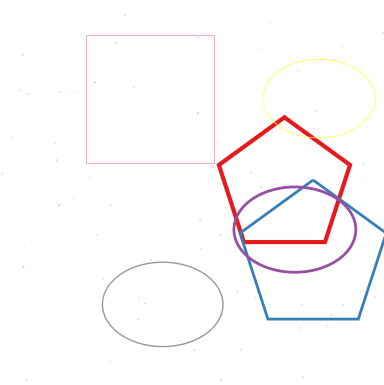[{"shape": "pentagon", "thickness": 3, "radius": 0.9, "center": [0.739, 0.516]}, {"shape": "pentagon", "thickness": 2, "radius": 1.0, "center": [0.813, 0.333]}, {"shape": "oval", "thickness": 2, "radius": 0.79, "center": [0.766, 0.404]}, {"shape": "oval", "thickness": 0.5, "radius": 0.73, "center": [0.829, 0.744]}, {"shape": "square", "thickness": 0.5, "radius": 0.83, "center": [0.39, 0.743]}, {"shape": "oval", "thickness": 1, "radius": 0.78, "center": [0.423, 0.209]}]